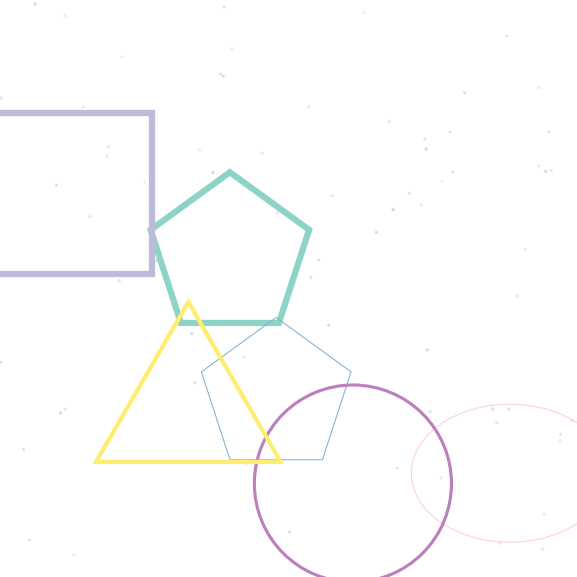[{"shape": "pentagon", "thickness": 3, "radius": 0.72, "center": [0.398, 0.557]}, {"shape": "square", "thickness": 3, "radius": 0.7, "center": [0.123, 0.664]}, {"shape": "pentagon", "thickness": 0.5, "radius": 0.68, "center": [0.478, 0.313]}, {"shape": "oval", "thickness": 0.5, "radius": 0.85, "center": [0.883, 0.18]}, {"shape": "circle", "thickness": 1.5, "radius": 0.85, "center": [0.611, 0.162]}, {"shape": "triangle", "thickness": 2, "radius": 0.92, "center": [0.326, 0.292]}]